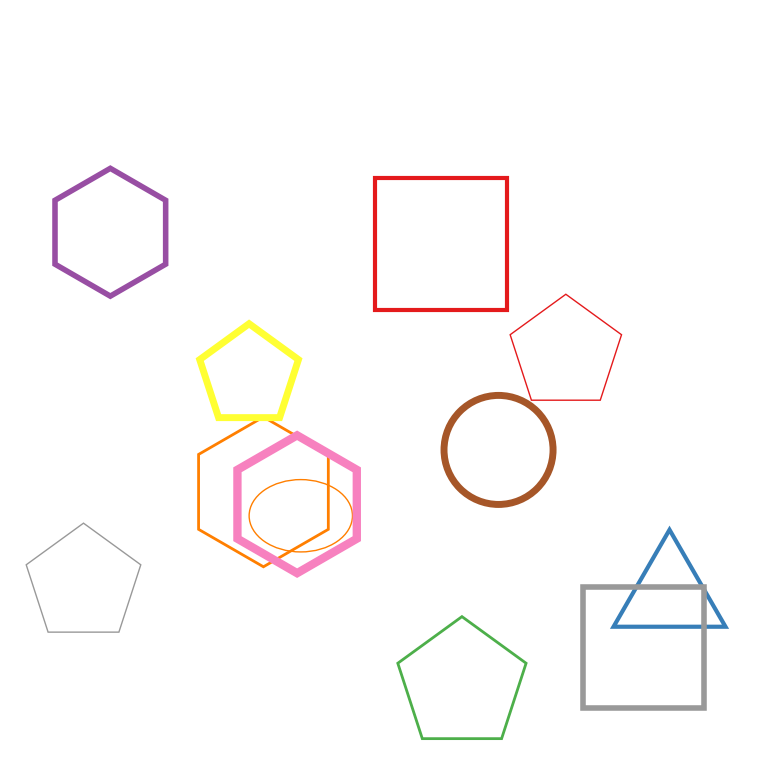[{"shape": "pentagon", "thickness": 0.5, "radius": 0.38, "center": [0.735, 0.542]}, {"shape": "square", "thickness": 1.5, "radius": 0.43, "center": [0.573, 0.683]}, {"shape": "triangle", "thickness": 1.5, "radius": 0.42, "center": [0.87, 0.228]}, {"shape": "pentagon", "thickness": 1, "radius": 0.44, "center": [0.6, 0.112]}, {"shape": "hexagon", "thickness": 2, "radius": 0.41, "center": [0.143, 0.698]}, {"shape": "hexagon", "thickness": 1, "radius": 0.49, "center": [0.342, 0.361]}, {"shape": "oval", "thickness": 0.5, "radius": 0.34, "center": [0.391, 0.33]}, {"shape": "pentagon", "thickness": 2.5, "radius": 0.34, "center": [0.323, 0.512]}, {"shape": "circle", "thickness": 2.5, "radius": 0.35, "center": [0.647, 0.416]}, {"shape": "hexagon", "thickness": 3, "radius": 0.45, "center": [0.386, 0.345]}, {"shape": "square", "thickness": 2, "radius": 0.39, "center": [0.835, 0.159]}, {"shape": "pentagon", "thickness": 0.5, "radius": 0.39, "center": [0.108, 0.242]}]